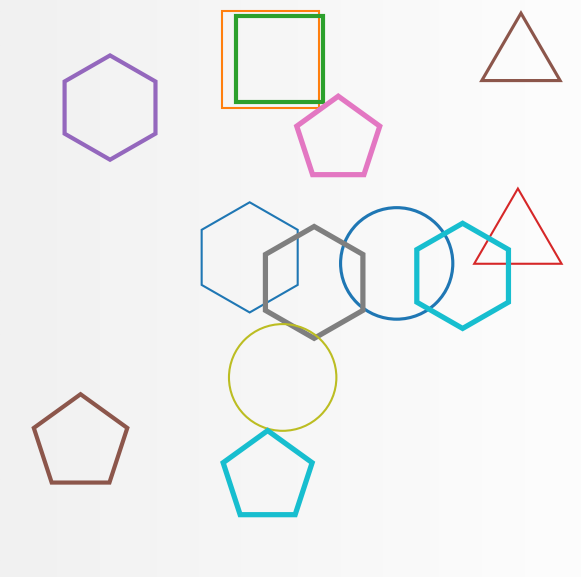[{"shape": "hexagon", "thickness": 1, "radius": 0.48, "center": [0.43, 0.553]}, {"shape": "circle", "thickness": 1.5, "radius": 0.48, "center": [0.682, 0.543]}, {"shape": "square", "thickness": 1, "radius": 0.42, "center": [0.466, 0.896]}, {"shape": "square", "thickness": 2, "radius": 0.37, "center": [0.481, 0.898]}, {"shape": "triangle", "thickness": 1, "radius": 0.43, "center": [0.891, 0.586]}, {"shape": "hexagon", "thickness": 2, "radius": 0.45, "center": [0.189, 0.813]}, {"shape": "pentagon", "thickness": 2, "radius": 0.42, "center": [0.139, 0.232]}, {"shape": "triangle", "thickness": 1.5, "radius": 0.39, "center": [0.896, 0.899]}, {"shape": "pentagon", "thickness": 2.5, "radius": 0.38, "center": [0.582, 0.757]}, {"shape": "hexagon", "thickness": 2.5, "radius": 0.48, "center": [0.54, 0.51]}, {"shape": "circle", "thickness": 1, "radius": 0.46, "center": [0.486, 0.346]}, {"shape": "pentagon", "thickness": 2.5, "radius": 0.4, "center": [0.46, 0.173]}, {"shape": "hexagon", "thickness": 2.5, "radius": 0.46, "center": [0.796, 0.521]}]